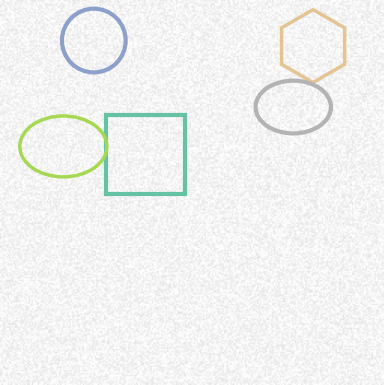[{"shape": "square", "thickness": 3, "radius": 0.51, "center": [0.377, 0.6]}, {"shape": "circle", "thickness": 3, "radius": 0.41, "center": [0.244, 0.895]}, {"shape": "oval", "thickness": 2.5, "radius": 0.57, "center": [0.164, 0.62]}, {"shape": "hexagon", "thickness": 2.5, "radius": 0.47, "center": [0.813, 0.88]}, {"shape": "oval", "thickness": 3, "radius": 0.49, "center": [0.762, 0.722]}]